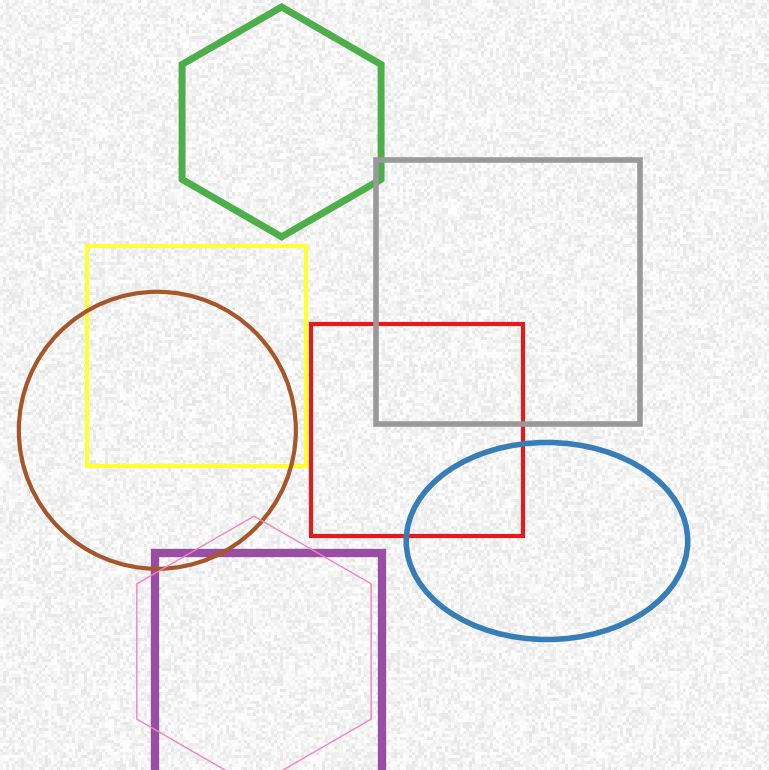[{"shape": "square", "thickness": 1.5, "radius": 0.69, "center": [0.541, 0.441]}, {"shape": "oval", "thickness": 2, "radius": 0.91, "center": [0.71, 0.297]}, {"shape": "hexagon", "thickness": 2.5, "radius": 0.75, "center": [0.366, 0.842]}, {"shape": "square", "thickness": 3, "radius": 0.74, "center": [0.348, 0.135]}, {"shape": "square", "thickness": 1.5, "radius": 0.71, "center": [0.255, 0.538]}, {"shape": "circle", "thickness": 1.5, "radius": 0.9, "center": [0.204, 0.441]}, {"shape": "hexagon", "thickness": 0.5, "radius": 0.88, "center": [0.33, 0.154]}, {"shape": "square", "thickness": 2, "radius": 0.86, "center": [0.66, 0.62]}]